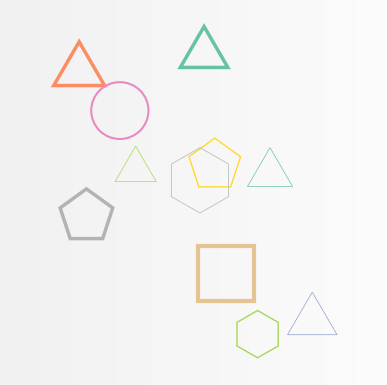[{"shape": "triangle", "thickness": 0.5, "radius": 0.34, "center": [0.697, 0.549]}, {"shape": "triangle", "thickness": 2.5, "radius": 0.35, "center": [0.527, 0.86]}, {"shape": "triangle", "thickness": 2.5, "radius": 0.38, "center": [0.204, 0.816]}, {"shape": "triangle", "thickness": 0.5, "radius": 0.37, "center": [0.806, 0.167]}, {"shape": "circle", "thickness": 1.5, "radius": 0.37, "center": [0.309, 0.713]}, {"shape": "hexagon", "thickness": 1, "radius": 0.31, "center": [0.665, 0.132]}, {"shape": "triangle", "thickness": 0.5, "radius": 0.31, "center": [0.35, 0.559]}, {"shape": "pentagon", "thickness": 1, "radius": 0.35, "center": [0.554, 0.571]}, {"shape": "square", "thickness": 3, "radius": 0.36, "center": [0.583, 0.29]}, {"shape": "hexagon", "thickness": 0.5, "radius": 0.42, "center": [0.516, 0.532]}, {"shape": "pentagon", "thickness": 2.5, "radius": 0.36, "center": [0.223, 0.438]}]